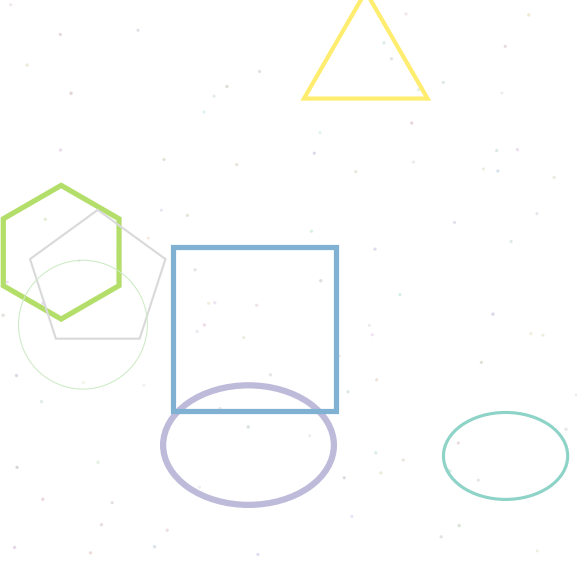[{"shape": "oval", "thickness": 1.5, "radius": 0.54, "center": [0.875, 0.21]}, {"shape": "oval", "thickness": 3, "radius": 0.74, "center": [0.43, 0.228]}, {"shape": "square", "thickness": 2.5, "radius": 0.71, "center": [0.441, 0.429]}, {"shape": "hexagon", "thickness": 2.5, "radius": 0.58, "center": [0.106, 0.562]}, {"shape": "pentagon", "thickness": 1, "radius": 0.62, "center": [0.169, 0.512]}, {"shape": "circle", "thickness": 0.5, "radius": 0.56, "center": [0.144, 0.437]}, {"shape": "triangle", "thickness": 2, "radius": 0.62, "center": [0.633, 0.89]}]